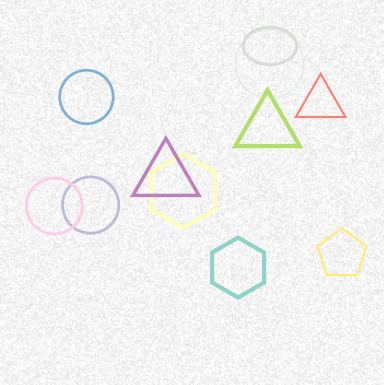[{"shape": "hexagon", "thickness": 3, "radius": 0.39, "center": [0.618, 0.305]}, {"shape": "hexagon", "thickness": 2.5, "radius": 0.48, "center": [0.476, 0.504]}, {"shape": "circle", "thickness": 2, "radius": 0.37, "center": [0.235, 0.467]}, {"shape": "triangle", "thickness": 1.5, "radius": 0.37, "center": [0.833, 0.733]}, {"shape": "circle", "thickness": 2, "radius": 0.35, "center": [0.225, 0.748]}, {"shape": "triangle", "thickness": 3, "radius": 0.48, "center": [0.695, 0.669]}, {"shape": "circle", "thickness": 2, "radius": 0.36, "center": [0.141, 0.465]}, {"shape": "oval", "thickness": 2, "radius": 0.35, "center": [0.701, 0.881]}, {"shape": "triangle", "thickness": 2.5, "radius": 0.49, "center": [0.431, 0.542]}, {"shape": "circle", "thickness": 0.5, "radius": 0.45, "center": [0.7, 0.834]}, {"shape": "pentagon", "thickness": 1.5, "radius": 0.33, "center": [0.888, 0.34]}]